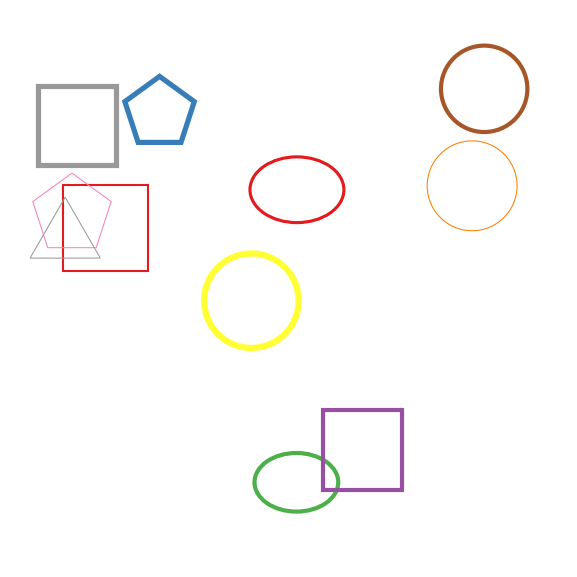[{"shape": "square", "thickness": 1, "radius": 0.37, "center": [0.183, 0.604]}, {"shape": "oval", "thickness": 1.5, "radius": 0.41, "center": [0.514, 0.671]}, {"shape": "pentagon", "thickness": 2.5, "radius": 0.32, "center": [0.276, 0.804]}, {"shape": "oval", "thickness": 2, "radius": 0.36, "center": [0.513, 0.164]}, {"shape": "square", "thickness": 2, "radius": 0.34, "center": [0.628, 0.22]}, {"shape": "circle", "thickness": 0.5, "radius": 0.39, "center": [0.818, 0.677]}, {"shape": "circle", "thickness": 3, "radius": 0.41, "center": [0.435, 0.478]}, {"shape": "circle", "thickness": 2, "radius": 0.37, "center": [0.838, 0.845]}, {"shape": "pentagon", "thickness": 0.5, "radius": 0.36, "center": [0.125, 0.628]}, {"shape": "square", "thickness": 2.5, "radius": 0.34, "center": [0.133, 0.782]}, {"shape": "triangle", "thickness": 0.5, "radius": 0.35, "center": [0.113, 0.587]}]